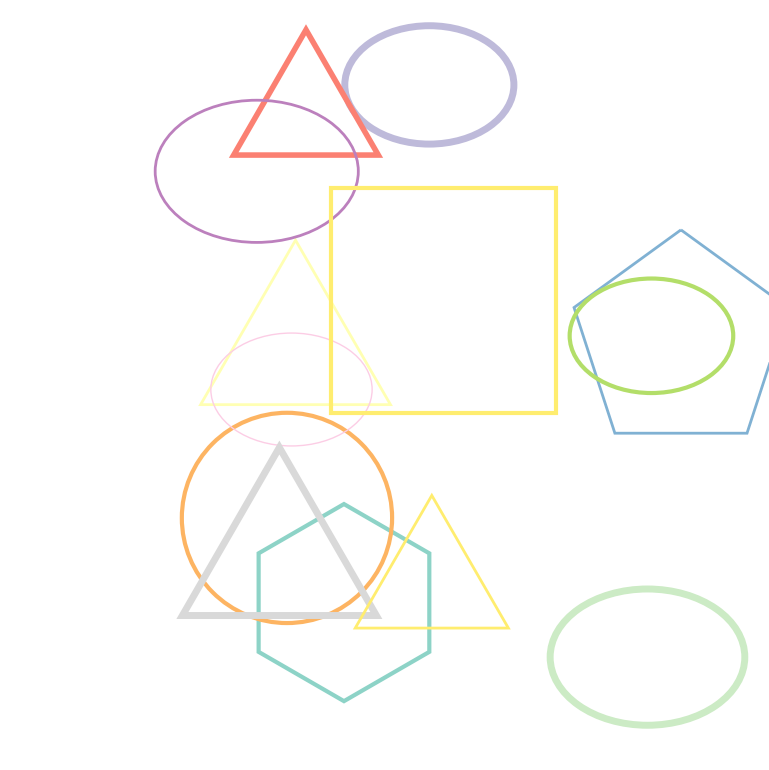[{"shape": "hexagon", "thickness": 1.5, "radius": 0.64, "center": [0.447, 0.217]}, {"shape": "triangle", "thickness": 1, "radius": 0.71, "center": [0.384, 0.546]}, {"shape": "oval", "thickness": 2.5, "radius": 0.55, "center": [0.558, 0.89]}, {"shape": "triangle", "thickness": 2, "radius": 0.54, "center": [0.397, 0.853]}, {"shape": "pentagon", "thickness": 1, "radius": 0.73, "center": [0.884, 0.555]}, {"shape": "circle", "thickness": 1.5, "radius": 0.68, "center": [0.373, 0.327]}, {"shape": "oval", "thickness": 1.5, "radius": 0.53, "center": [0.846, 0.564]}, {"shape": "oval", "thickness": 0.5, "radius": 0.52, "center": [0.379, 0.494]}, {"shape": "triangle", "thickness": 2.5, "radius": 0.73, "center": [0.363, 0.273]}, {"shape": "oval", "thickness": 1, "radius": 0.66, "center": [0.333, 0.778]}, {"shape": "oval", "thickness": 2.5, "radius": 0.63, "center": [0.841, 0.147]}, {"shape": "triangle", "thickness": 1, "radius": 0.57, "center": [0.561, 0.242]}, {"shape": "square", "thickness": 1.5, "radius": 0.73, "center": [0.576, 0.61]}]